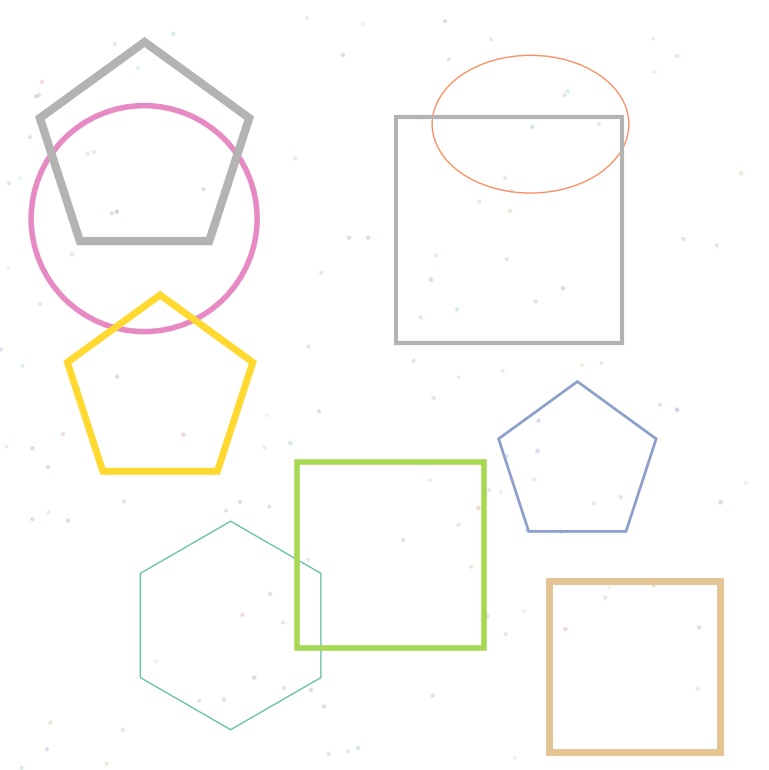[{"shape": "hexagon", "thickness": 0.5, "radius": 0.68, "center": [0.3, 0.188]}, {"shape": "oval", "thickness": 0.5, "radius": 0.64, "center": [0.689, 0.839]}, {"shape": "pentagon", "thickness": 1, "radius": 0.54, "center": [0.75, 0.397]}, {"shape": "circle", "thickness": 2, "radius": 0.73, "center": [0.187, 0.716]}, {"shape": "square", "thickness": 2, "radius": 0.6, "center": [0.507, 0.279]}, {"shape": "pentagon", "thickness": 2.5, "radius": 0.63, "center": [0.208, 0.49]}, {"shape": "square", "thickness": 2.5, "radius": 0.56, "center": [0.824, 0.134]}, {"shape": "square", "thickness": 1.5, "radius": 0.73, "center": [0.661, 0.701]}, {"shape": "pentagon", "thickness": 3, "radius": 0.71, "center": [0.188, 0.803]}]